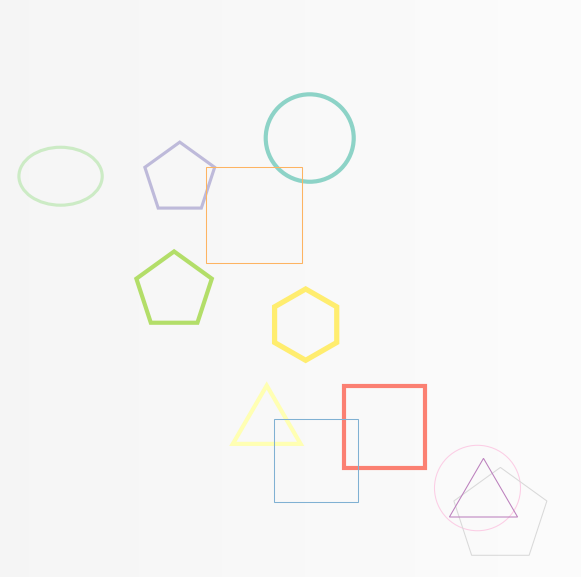[{"shape": "circle", "thickness": 2, "radius": 0.38, "center": [0.533, 0.76]}, {"shape": "triangle", "thickness": 2, "radius": 0.34, "center": [0.459, 0.264]}, {"shape": "pentagon", "thickness": 1.5, "radius": 0.32, "center": [0.309, 0.69]}, {"shape": "square", "thickness": 2, "radius": 0.35, "center": [0.662, 0.26]}, {"shape": "square", "thickness": 0.5, "radius": 0.36, "center": [0.544, 0.201]}, {"shape": "square", "thickness": 0.5, "radius": 0.41, "center": [0.437, 0.627]}, {"shape": "pentagon", "thickness": 2, "radius": 0.34, "center": [0.3, 0.495]}, {"shape": "circle", "thickness": 0.5, "radius": 0.37, "center": [0.821, 0.154]}, {"shape": "pentagon", "thickness": 0.5, "radius": 0.42, "center": [0.861, 0.106]}, {"shape": "triangle", "thickness": 0.5, "radius": 0.34, "center": [0.832, 0.138]}, {"shape": "oval", "thickness": 1.5, "radius": 0.36, "center": [0.104, 0.694]}, {"shape": "hexagon", "thickness": 2.5, "radius": 0.31, "center": [0.526, 0.437]}]